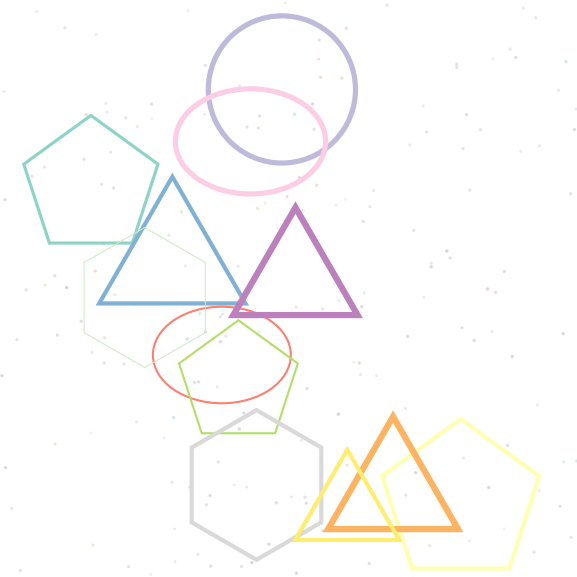[{"shape": "pentagon", "thickness": 1.5, "radius": 0.61, "center": [0.157, 0.677]}, {"shape": "pentagon", "thickness": 2, "radius": 0.72, "center": [0.798, 0.131]}, {"shape": "circle", "thickness": 2.5, "radius": 0.64, "center": [0.488, 0.844]}, {"shape": "oval", "thickness": 1, "radius": 0.6, "center": [0.384, 0.384]}, {"shape": "triangle", "thickness": 2, "radius": 0.73, "center": [0.298, 0.547]}, {"shape": "triangle", "thickness": 3, "radius": 0.65, "center": [0.681, 0.148]}, {"shape": "pentagon", "thickness": 1, "radius": 0.54, "center": [0.413, 0.336]}, {"shape": "oval", "thickness": 2.5, "radius": 0.65, "center": [0.434, 0.754]}, {"shape": "hexagon", "thickness": 2, "radius": 0.65, "center": [0.444, 0.159]}, {"shape": "triangle", "thickness": 3, "radius": 0.62, "center": [0.512, 0.516]}, {"shape": "hexagon", "thickness": 0.5, "radius": 0.61, "center": [0.251, 0.484]}, {"shape": "triangle", "thickness": 2, "radius": 0.52, "center": [0.601, 0.116]}]